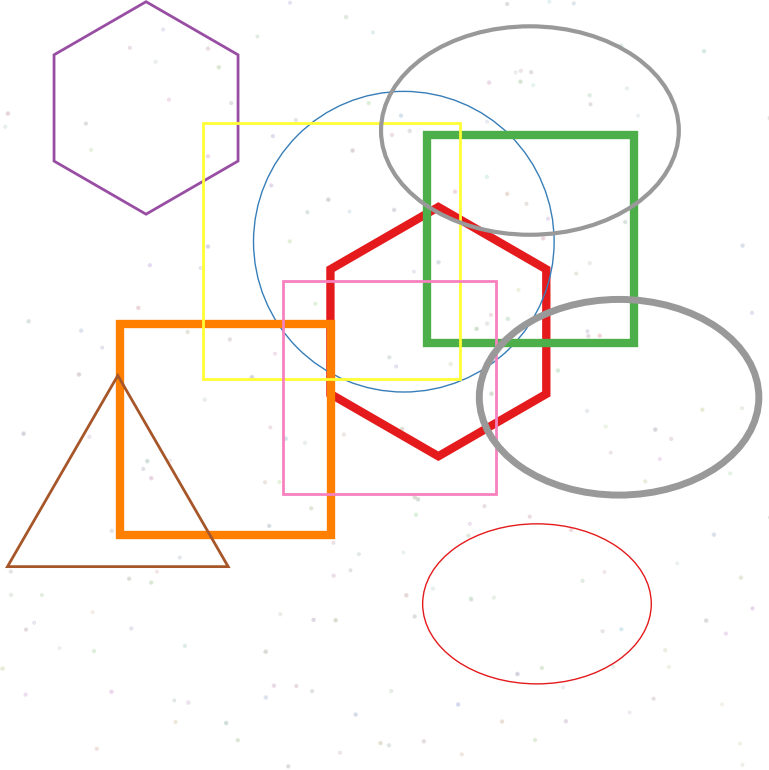[{"shape": "oval", "thickness": 0.5, "radius": 0.74, "center": [0.697, 0.216]}, {"shape": "hexagon", "thickness": 3, "radius": 0.81, "center": [0.569, 0.569]}, {"shape": "circle", "thickness": 0.5, "radius": 0.98, "center": [0.524, 0.686]}, {"shape": "square", "thickness": 3, "radius": 0.67, "center": [0.689, 0.69]}, {"shape": "hexagon", "thickness": 1, "radius": 0.69, "center": [0.19, 0.86]}, {"shape": "square", "thickness": 3, "radius": 0.69, "center": [0.293, 0.442]}, {"shape": "square", "thickness": 1, "radius": 0.83, "center": [0.43, 0.674]}, {"shape": "triangle", "thickness": 1, "radius": 0.83, "center": [0.153, 0.347]}, {"shape": "square", "thickness": 1, "radius": 0.69, "center": [0.506, 0.497]}, {"shape": "oval", "thickness": 2.5, "radius": 0.91, "center": [0.804, 0.484]}, {"shape": "oval", "thickness": 1.5, "radius": 0.97, "center": [0.688, 0.83]}]